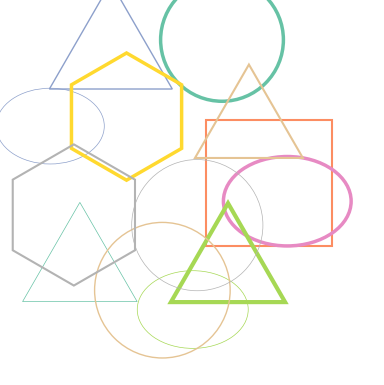[{"shape": "triangle", "thickness": 0.5, "radius": 0.86, "center": [0.207, 0.303]}, {"shape": "circle", "thickness": 2.5, "radius": 0.8, "center": [0.577, 0.896]}, {"shape": "square", "thickness": 1.5, "radius": 0.82, "center": [0.699, 0.525]}, {"shape": "triangle", "thickness": 1, "radius": 0.92, "center": [0.288, 0.861]}, {"shape": "oval", "thickness": 0.5, "radius": 0.7, "center": [0.13, 0.672]}, {"shape": "oval", "thickness": 2.5, "radius": 0.83, "center": [0.746, 0.477]}, {"shape": "oval", "thickness": 0.5, "radius": 0.72, "center": [0.501, 0.196]}, {"shape": "triangle", "thickness": 3, "radius": 0.86, "center": [0.592, 0.301]}, {"shape": "hexagon", "thickness": 2.5, "radius": 0.83, "center": [0.329, 0.697]}, {"shape": "circle", "thickness": 1, "radius": 0.88, "center": [0.422, 0.246]}, {"shape": "triangle", "thickness": 1.5, "radius": 0.81, "center": [0.647, 0.671]}, {"shape": "hexagon", "thickness": 1.5, "radius": 0.92, "center": [0.192, 0.442]}, {"shape": "circle", "thickness": 0.5, "radius": 0.85, "center": [0.512, 0.415]}]